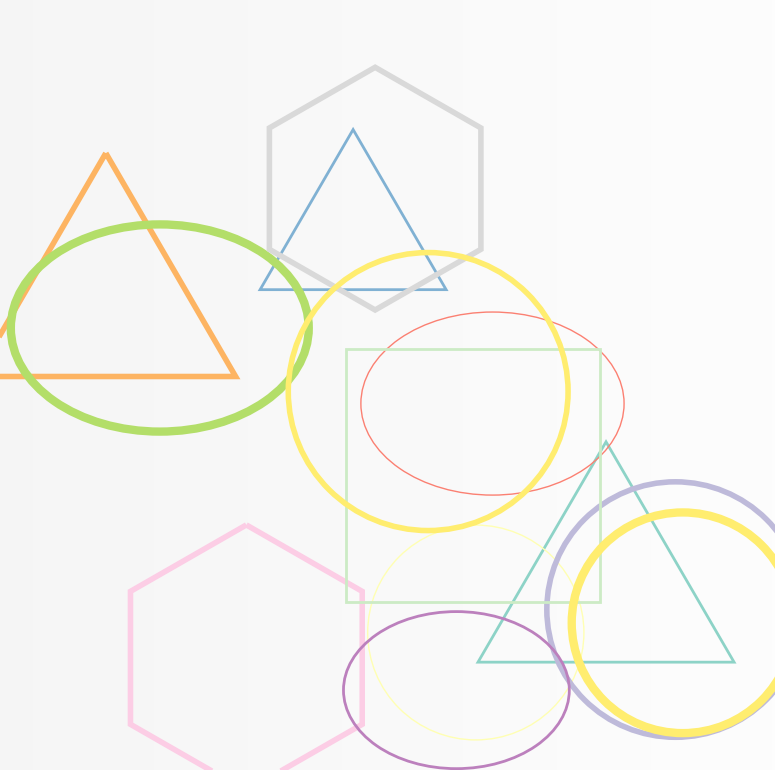[{"shape": "triangle", "thickness": 1, "radius": 0.95, "center": [0.782, 0.235]}, {"shape": "circle", "thickness": 0.5, "radius": 0.7, "center": [0.614, 0.179]}, {"shape": "circle", "thickness": 2, "radius": 0.83, "center": [0.871, 0.208]}, {"shape": "oval", "thickness": 0.5, "radius": 0.85, "center": [0.635, 0.476]}, {"shape": "triangle", "thickness": 1, "radius": 0.69, "center": [0.456, 0.693]}, {"shape": "triangle", "thickness": 2, "radius": 0.97, "center": [0.137, 0.608]}, {"shape": "oval", "thickness": 3, "radius": 0.96, "center": [0.206, 0.574]}, {"shape": "hexagon", "thickness": 2, "radius": 0.86, "center": [0.318, 0.146]}, {"shape": "hexagon", "thickness": 2, "radius": 0.79, "center": [0.484, 0.755]}, {"shape": "oval", "thickness": 1, "radius": 0.73, "center": [0.589, 0.104]}, {"shape": "square", "thickness": 1, "radius": 0.82, "center": [0.61, 0.382]}, {"shape": "circle", "thickness": 3, "radius": 0.72, "center": [0.881, 0.191]}, {"shape": "circle", "thickness": 2, "radius": 0.9, "center": [0.552, 0.491]}]